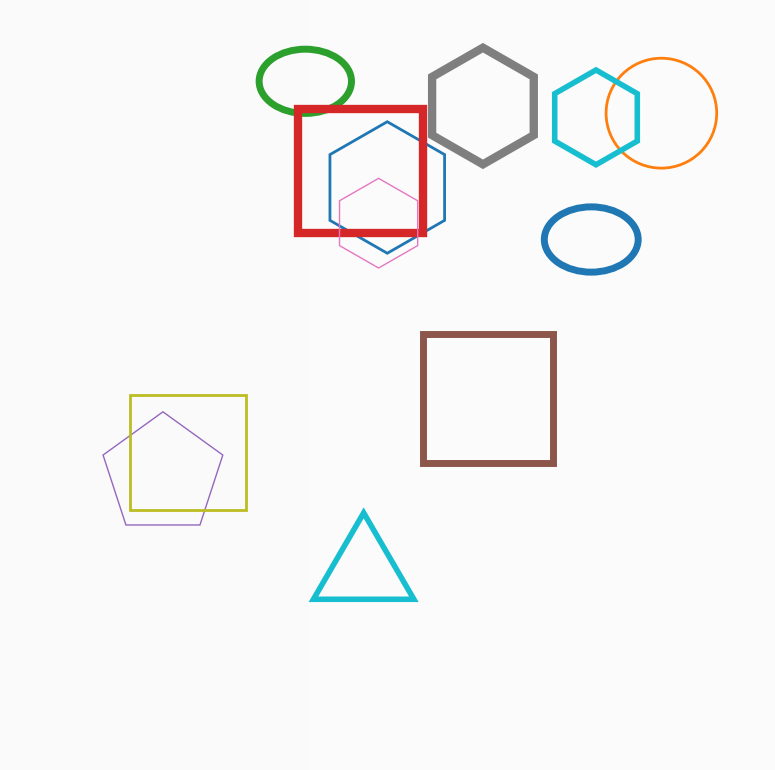[{"shape": "oval", "thickness": 2.5, "radius": 0.3, "center": [0.763, 0.689]}, {"shape": "hexagon", "thickness": 1, "radius": 0.43, "center": [0.5, 0.757]}, {"shape": "circle", "thickness": 1, "radius": 0.36, "center": [0.853, 0.853]}, {"shape": "oval", "thickness": 2.5, "radius": 0.3, "center": [0.394, 0.894]}, {"shape": "square", "thickness": 3, "radius": 0.4, "center": [0.465, 0.778]}, {"shape": "pentagon", "thickness": 0.5, "radius": 0.41, "center": [0.21, 0.384]}, {"shape": "square", "thickness": 2.5, "radius": 0.42, "center": [0.629, 0.483]}, {"shape": "hexagon", "thickness": 0.5, "radius": 0.29, "center": [0.489, 0.71]}, {"shape": "hexagon", "thickness": 3, "radius": 0.38, "center": [0.623, 0.862]}, {"shape": "square", "thickness": 1, "radius": 0.37, "center": [0.243, 0.413]}, {"shape": "triangle", "thickness": 2, "radius": 0.37, "center": [0.469, 0.259]}, {"shape": "hexagon", "thickness": 2, "radius": 0.31, "center": [0.769, 0.848]}]